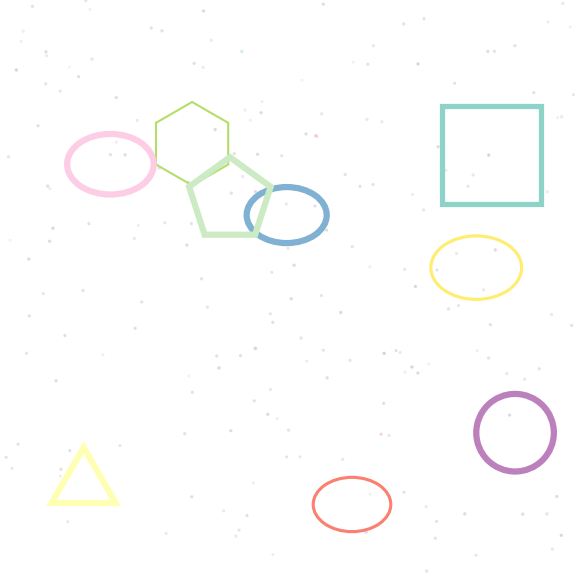[{"shape": "square", "thickness": 2.5, "radius": 0.43, "center": [0.851, 0.731]}, {"shape": "triangle", "thickness": 3, "radius": 0.32, "center": [0.145, 0.16]}, {"shape": "oval", "thickness": 1.5, "radius": 0.34, "center": [0.61, 0.126]}, {"shape": "oval", "thickness": 3, "radius": 0.35, "center": [0.496, 0.627]}, {"shape": "hexagon", "thickness": 1, "radius": 0.36, "center": [0.333, 0.75]}, {"shape": "oval", "thickness": 3, "radius": 0.37, "center": [0.191, 0.715]}, {"shape": "circle", "thickness": 3, "radius": 0.34, "center": [0.892, 0.25]}, {"shape": "pentagon", "thickness": 3, "radius": 0.37, "center": [0.398, 0.653]}, {"shape": "oval", "thickness": 1.5, "radius": 0.39, "center": [0.825, 0.536]}]